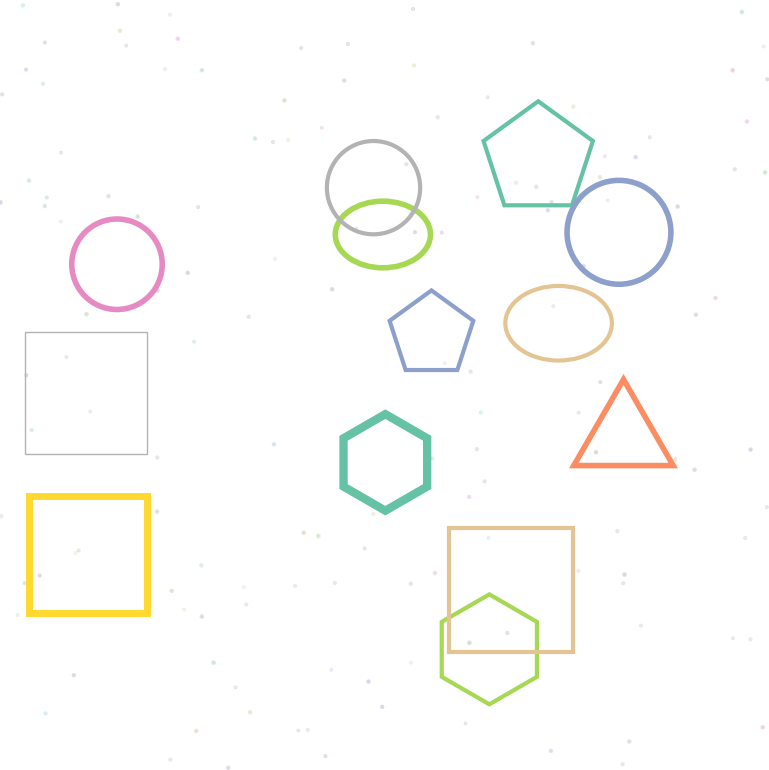[{"shape": "hexagon", "thickness": 3, "radius": 0.31, "center": [0.5, 0.399]}, {"shape": "pentagon", "thickness": 1.5, "radius": 0.37, "center": [0.699, 0.794]}, {"shape": "triangle", "thickness": 2, "radius": 0.37, "center": [0.81, 0.433]}, {"shape": "circle", "thickness": 2, "radius": 0.34, "center": [0.804, 0.698]}, {"shape": "pentagon", "thickness": 1.5, "radius": 0.29, "center": [0.56, 0.566]}, {"shape": "circle", "thickness": 2, "radius": 0.29, "center": [0.152, 0.657]}, {"shape": "oval", "thickness": 2, "radius": 0.31, "center": [0.497, 0.695]}, {"shape": "hexagon", "thickness": 1.5, "radius": 0.36, "center": [0.635, 0.157]}, {"shape": "square", "thickness": 2.5, "radius": 0.38, "center": [0.114, 0.28]}, {"shape": "square", "thickness": 1.5, "radius": 0.4, "center": [0.664, 0.234]}, {"shape": "oval", "thickness": 1.5, "radius": 0.35, "center": [0.725, 0.58]}, {"shape": "square", "thickness": 0.5, "radius": 0.4, "center": [0.112, 0.49]}, {"shape": "circle", "thickness": 1.5, "radius": 0.3, "center": [0.485, 0.756]}]